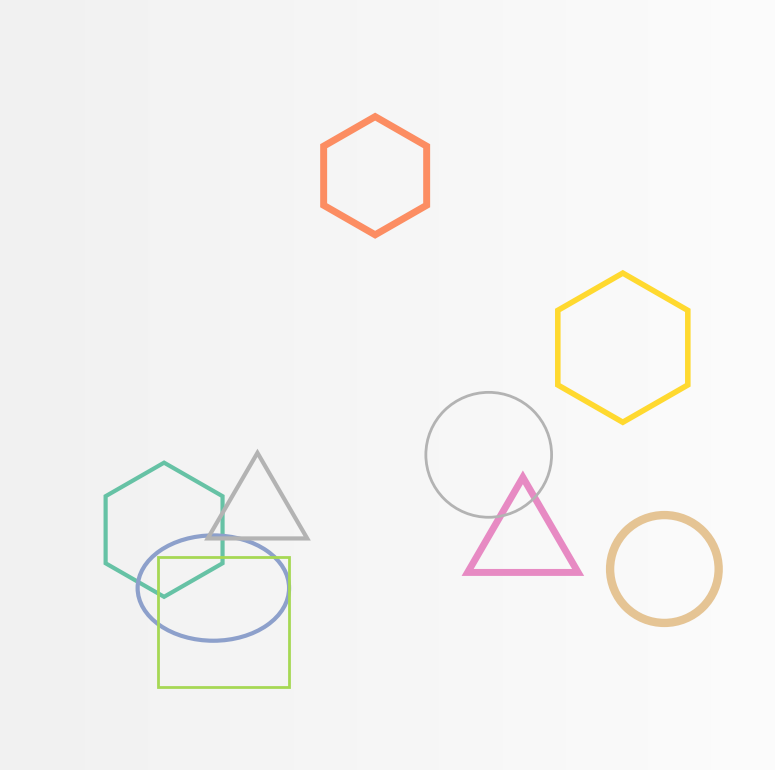[{"shape": "hexagon", "thickness": 1.5, "radius": 0.44, "center": [0.212, 0.312]}, {"shape": "hexagon", "thickness": 2.5, "radius": 0.38, "center": [0.484, 0.772]}, {"shape": "oval", "thickness": 1.5, "radius": 0.49, "center": [0.275, 0.236]}, {"shape": "triangle", "thickness": 2.5, "radius": 0.41, "center": [0.675, 0.298]}, {"shape": "square", "thickness": 1, "radius": 0.42, "center": [0.288, 0.192]}, {"shape": "hexagon", "thickness": 2, "radius": 0.48, "center": [0.804, 0.548]}, {"shape": "circle", "thickness": 3, "radius": 0.35, "center": [0.857, 0.261]}, {"shape": "triangle", "thickness": 1.5, "radius": 0.37, "center": [0.332, 0.338]}, {"shape": "circle", "thickness": 1, "radius": 0.41, "center": [0.631, 0.409]}]